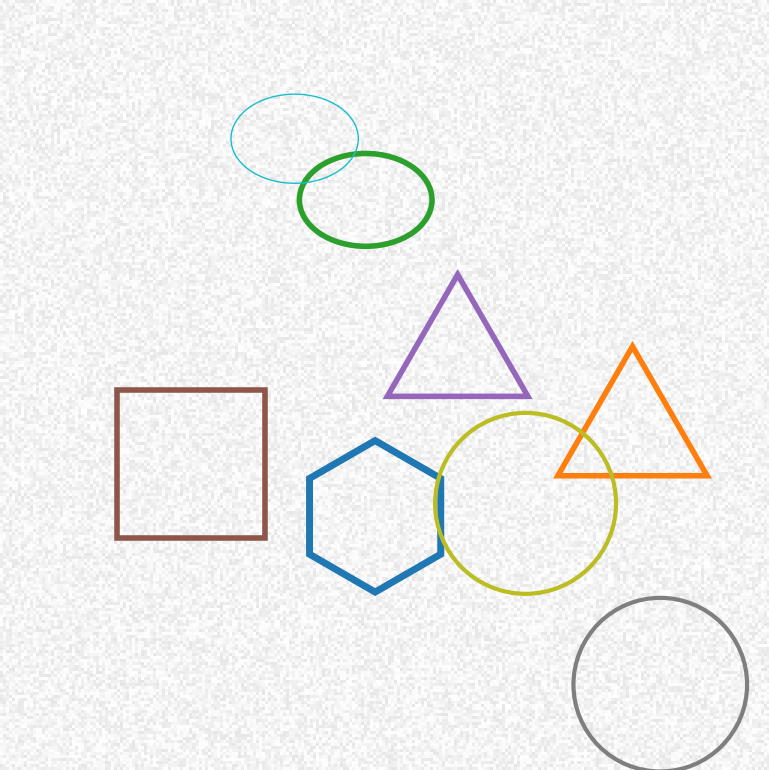[{"shape": "hexagon", "thickness": 2.5, "radius": 0.49, "center": [0.487, 0.329]}, {"shape": "triangle", "thickness": 2, "radius": 0.56, "center": [0.821, 0.438]}, {"shape": "oval", "thickness": 2, "radius": 0.43, "center": [0.475, 0.74]}, {"shape": "triangle", "thickness": 2, "radius": 0.53, "center": [0.594, 0.538]}, {"shape": "square", "thickness": 2, "radius": 0.48, "center": [0.248, 0.397]}, {"shape": "circle", "thickness": 1.5, "radius": 0.56, "center": [0.857, 0.111]}, {"shape": "circle", "thickness": 1.5, "radius": 0.59, "center": [0.683, 0.346]}, {"shape": "oval", "thickness": 0.5, "radius": 0.41, "center": [0.383, 0.82]}]